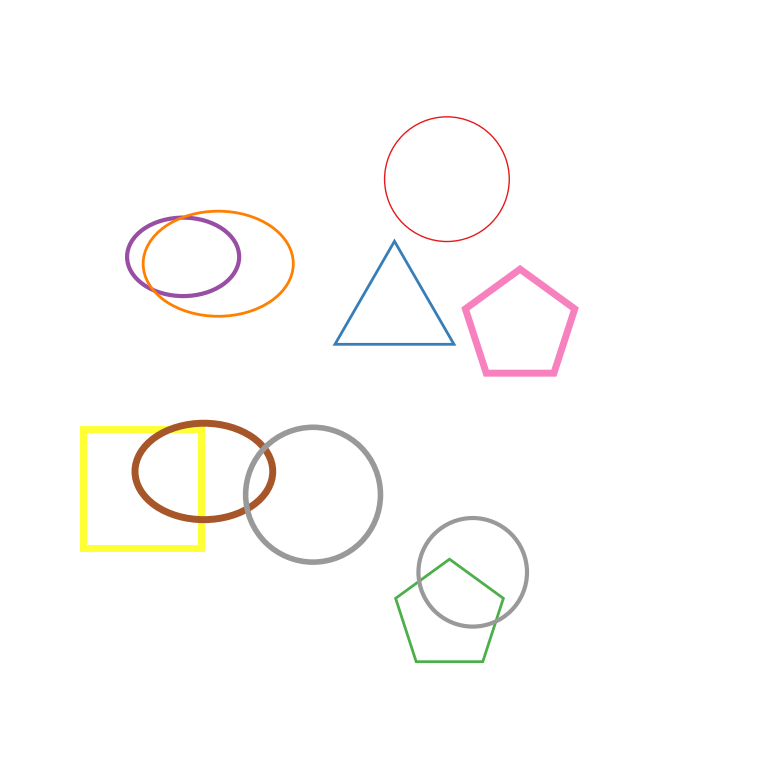[{"shape": "circle", "thickness": 0.5, "radius": 0.4, "center": [0.58, 0.767]}, {"shape": "triangle", "thickness": 1, "radius": 0.45, "center": [0.512, 0.597]}, {"shape": "pentagon", "thickness": 1, "radius": 0.37, "center": [0.584, 0.2]}, {"shape": "oval", "thickness": 1.5, "radius": 0.36, "center": [0.238, 0.666]}, {"shape": "oval", "thickness": 1, "radius": 0.49, "center": [0.283, 0.657]}, {"shape": "square", "thickness": 2.5, "radius": 0.39, "center": [0.184, 0.366]}, {"shape": "oval", "thickness": 2.5, "radius": 0.45, "center": [0.265, 0.388]}, {"shape": "pentagon", "thickness": 2.5, "radius": 0.37, "center": [0.675, 0.576]}, {"shape": "circle", "thickness": 2, "radius": 0.44, "center": [0.407, 0.358]}, {"shape": "circle", "thickness": 1.5, "radius": 0.35, "center": [0.614, 0.257]}]